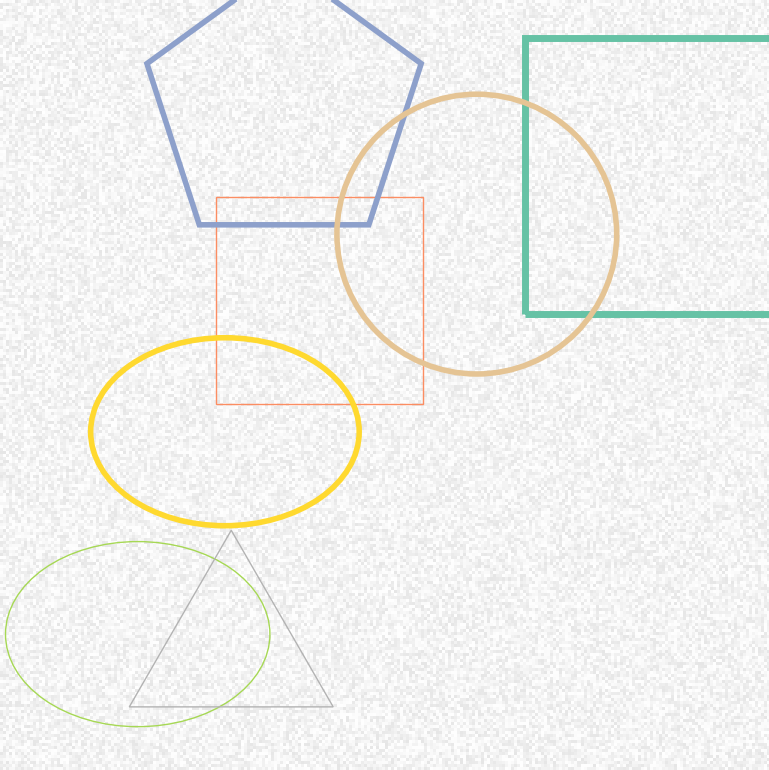[{"shape": "square", "thickness": 2.5, "radius": 0.9, "center": [0.861, 0.772]}, {"shape": "square", "thickness": 0.5, "radius": 0.67, "center": [0.414, 0.61]}, {"shape": "pentagon", "thickness": 2, "radius": 0.94, "center": [0.369, 0.86]}, {"shape": "oval", "thickness": 0.5, "radius": 0.86, "center": [0.179, 0.176]}, {"shape": "oval", "thickness": 2, "radius": 0.87, "center": [0.292, 0.439]}, {"shape": "circle", "thickness": 2, "radius": 0.91, "center": [0.619, 0.696]}, {"shape": "triangle", "thickness": 0.5, "radius": 0.76, "center": [0.3, 0.158]}]